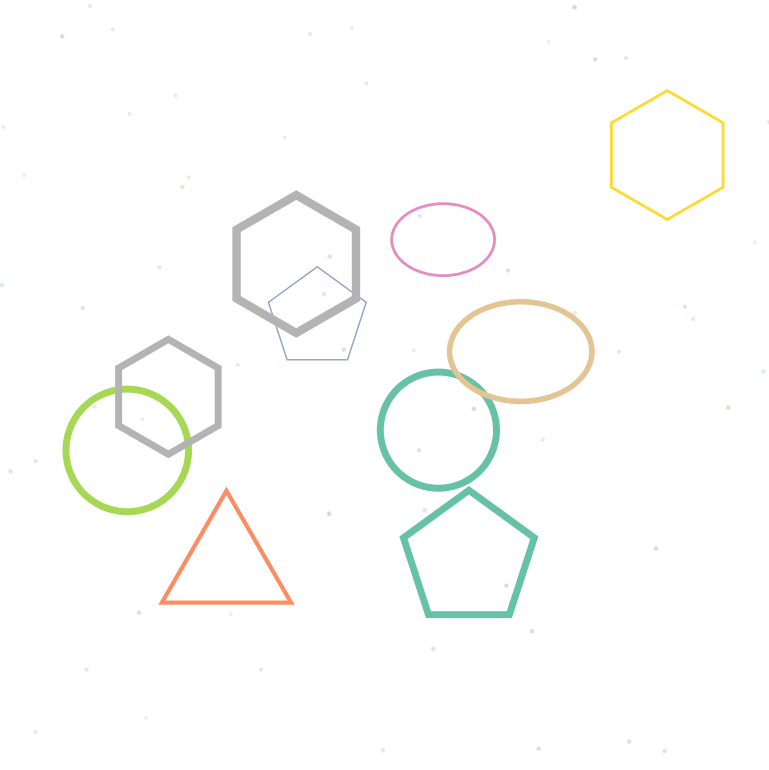[{"shape": "circle", "thickness": 2.5, "radius": 0.38, "center": [0.569, 0.441]}, {"shape": "pentagon", "thickness": 2.5, "radius": 0.45, "center": [0.609, 0.274]}, {"shape": "triangle", "thickness": 1.5, "radius": 0.48, "center": [0.294, 0.266]}, {"shape": "pentagon", "thickness": 0.5, "radius": 0.33, "center": [0.412, 0.587]}, {"shape": "oval", "thickness": 1, "radius": 0.33, "center": [0.575, 0.689]}, {"shape": "circle", "thickness": 2.5, "radius": 0.4, "center": [0.165, 0.415]}, {"shape": "hexagon", "thickness": 1, "radius": 0.42, "center": [0.867, 0.799]}, {"shape": "oval", "thickness": 2, "radius": 0.46, "center": [0.676, 0.543]}, {"shape": "hexagon", "thickness": 2.5, "radius": 0.37, "center": [0.219, 0.485]}, {"shape": "hexagon", "thickness": 3, "radius": 0.45, "center": [0.385, 0.657]}]